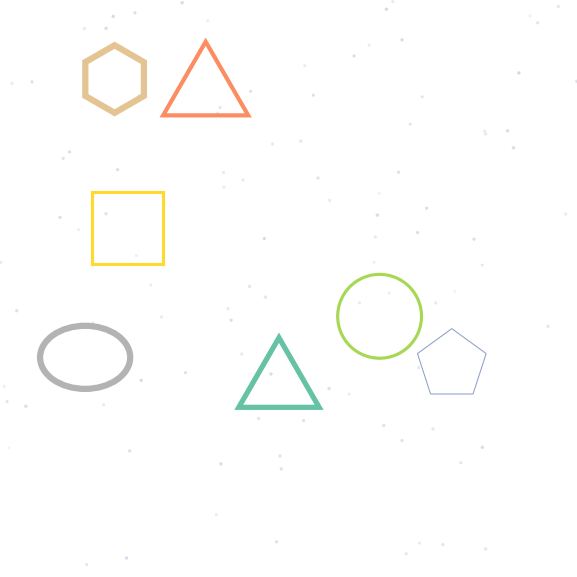[{"shape": "triangle", "thickness": 2.5, "radius": 0.4, "center": [0.483, 0.334]}, {"shape": "triangle", "thickness": 2, "radius": 0.43, "center": [0.356, 0.842]}, {"shape": "pentagon", "thickness": 0.5, "radius": 0.31, "center": [0.782, 0.368]}, {"shape": "circle", "thickness": 1.5, "radius": 0.36, "center": [0.657, 0.451]}, {"shape": "square", "thickness": 1.5, "radius": 0.31, "center": [0.22, 0.604]}, {"shape": "hexagon", "thickness": 3, "radius": 0.29, "center": [0.198, 0.862]}, {"shape": "oval", "thickness": 3, "radius": 0.39, "center": [0.147, 0.38]}]